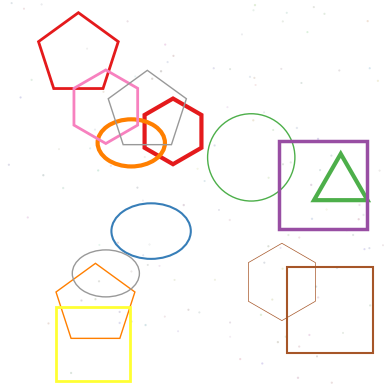[{"shape": "hexagon", "thickness": 3, "radius": 0.43, "center": [0.449, 0.659]}, {"shape": "pentagon", "thickness": 2, "radius": 0.54, "center": [0.204, 0.858]}, {"shape": "oval", "thickness": 1.5, "radius": 0.52, "center": [0.392, 0.4]}, {"shape": "triangle", "thickness": 3, "radius": 0.4, "center": [0.885, 0.52]}, {"shape": "circle", "thickness": 1, "radius": 0.57, "center": [0.653, 0.591]}, {"shape": "square", "thickness": 2.5, "radius": 0.57, "center": [0.839, 0.518]}, {"shape": "oval", "thickness": 3, "radius": 0.44, "center": [0.341, 0.629]}, {"shape": "pentagon", "thickness": 1, "radius": 0.54, "center": [0.248, 0.208]}, {"shape": "square", "thickness": 2, "radius": 0.48, "center": [0.241, 0.106]}, {"shape": "square", "thickness": 1.5, "radius": 0.56, "center": [0.858, 0.194]}, {"shape": "hexagon", "thickness": 0.5, "radius": 0.5, "center": [0.732, 0.268]}, {"shape": "hexagon", "thickness": 2, "radius": 0.48, "center": [0.275, 0.723]}, {"shape": "oval", "thickness": 1, "radius": 0.44, "center": [0.275, 0.29]}, {"shape": "pentagon", "thickness": 1, "radius": 0.53, "center": [0.383, 0.711]}]